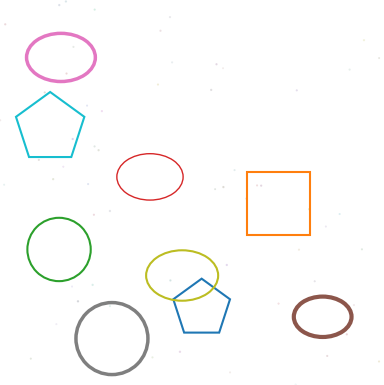[{"shape": "pentagon", "thickness": 1.5, "radius": 0.39, "center": [0.524, 0.199]}, {"shape": "square", "thickness": 1.5, "radius": 0.41, "center": [0.724, 0.472]}, {"shape": "circle", "thickness": 1.5, "radius": 0.41, "center": [0.153, 0.352]}, {"shape": "oval", "thickness": 1, "radius": 0.43, "center": [0.39, 0.541]}, {"shape": "oval", "thickness": 3, "radius": 0.37, "center": [0.838, 0.177]}, {"shape": "oval", "thickness": 2.5, "radius": 0.45, "center": [0.158, 0.851]}, {"shape": "circle", "thickness": 2.5, "radius": 0.47, "center": [0.291, 0.121]}, {"shape": "oval", "thickness": 1.5, "radius": 0.47, "center": [0.473, 0.284]}, {"shape": "pentagon", "thickness": 1.5, "radius": 0.47, "center": [0.13, 0.668]}]